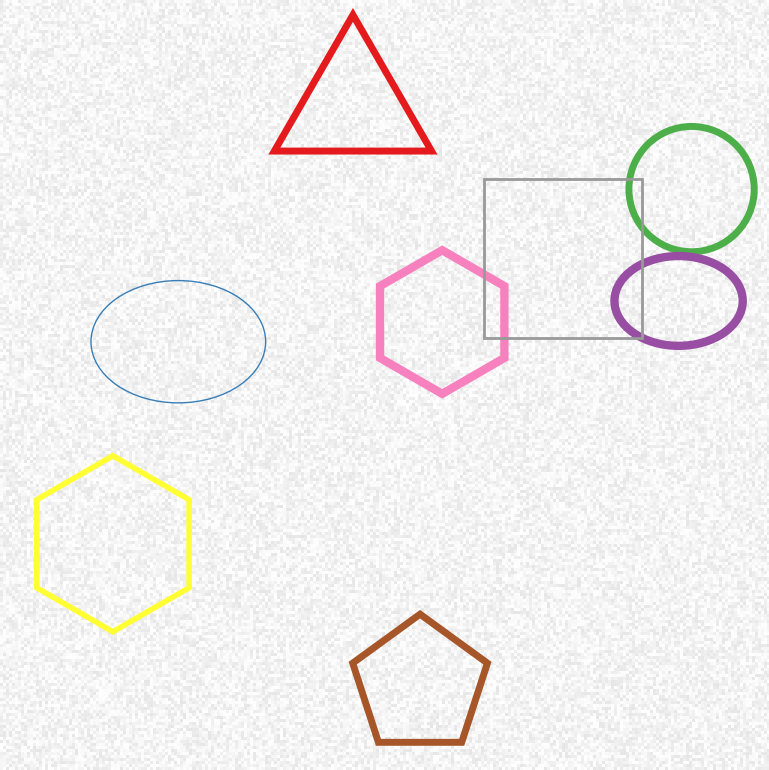[{"shape": "triangle", "thickness": 2.5, "radius": 0.59, "center": [0.458, 0.863]}, {"shape": "oval", "thickness": 0.5, "radius": 0.57, "center": [0.232, 0.556]}, {"shape": "circle", "thickness": 2.5, "radius": 0.41, "center": [0.898, 0.754]}, {"shape": "oval", "thickness": 3, "radius": 0.42, "center": [0.881, 0.609]}, {"shape": "hexagon", "thickness": 2, "radius": 0.57, "center": [0.147, 0.294]}, {"shape": "pentagon", "thickness": 2.5, "radius": 0.46, "center": [0.546, 0.11]}, {"shape": "hexagon", "thickness": 3, "radius": 0.47, "center": [0.574, 0.582]}, {"shape": "square", "thickness": 1, "radius": 0.52, "center": [0.731, 0.664]}]